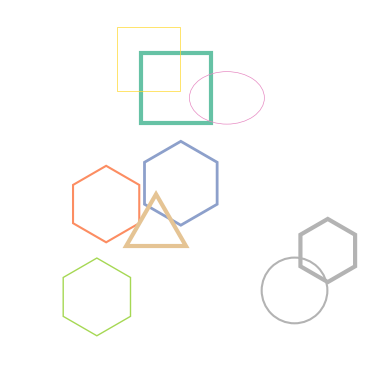[{"shape": "square", "thickness": 3, "radius": 0.46, "center": [0.458, 0.771]}, {"shape": "hexagon", "thickness": 1.5, "radius": 0.5, "center": [0.276, 0.47]}, {"shape": "hexagon", "thickness": 2, "radius": 0.54, "center": [0.47, 0.524]}, {"shape": "oval", "thickness": 0.5, "radius": 0.49, "center": [0.589, 0.746]}, {"shape": "hexagon", "thickness": 1, "radius": 0.5, "center": [0.252, 0.229]}, {"shape": "square", "thickness": 0.5, "radius": 0.41, "center": [0.386, 0.847]}, {"shape": "triangle", "thickness": 3, "radius": 0.45, "center": [0.405, 0.406]}, {"shape": "circle", "thickness": 1.5, "radius": 0.43, "center": [0.765, 0.246]}, {"shape": "hexagon", "thickness": 3, "radius": 0.41, "center": [0.851, 0.349]}]